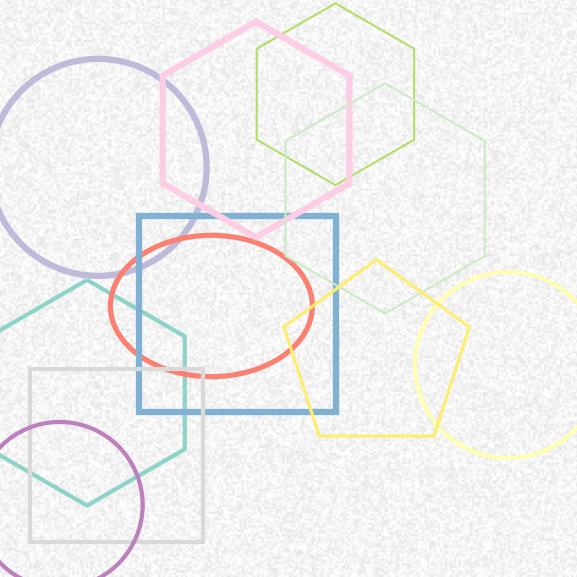[{"shape": "hexagon", "thickness": 2, "radius": 0.98, "center": [0.151, 0.319]}, {"shape": "circle", "thickness": 2, "radius": 0.81, "center": [0.88, 0.367]}, {"shape": "circle", "thickness": 3, "radius": 0.94, "center": [0.17, 0.709]}, {"shape": "oval", "thickness": 2.5, "radius": 0.87, "center": [0.366, 0.469]}, {"shape": "square", "thickness": 3, "radius": 0.85, "center": [0.411, 0.455]}, {"shape": "hexagon", "thickness": 1, "radius": 0.79, "center": [0.581, 0.836]}, {"shape": "hexagon", "thickness": 3, "radius": 0.93, "center": [0.443, 0.775]}, {"shape": "square", "thickness": 2, "radius": 0.75, "center": [0.202, 0.211]}, {"shape": "circle", "thickness": 2, "radius": 0.72, "center": [0.103, 0.125]}, {"shape": "hexagon", "thickness": 1, "radius": 1.0, "center": [0.667, 0.656]}, {"shape": "pentagon", "thickness": 1.5, "radius": 0.84, "center": [0.652, 0.381]}]